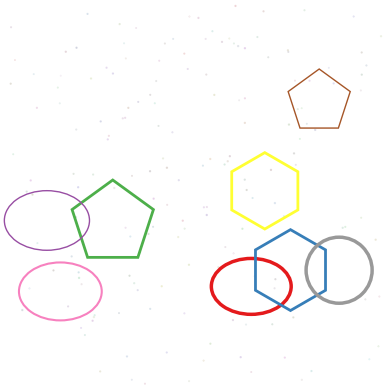[{"shape": "oval", "thickness": 2.5, "radius": 0.52, "center": [0.653, 0.256]}, {"shape": "hexagon", "thickness": 2, "radius": 0.53, "center": [0.755, 0.298]}, {"shape": "pentagon", "thickness": 2, "radius": 0.56, "center": [0.293, 0.421]}, {"shape": "oval", "thickness": 1, "radius": 0.55, "center": [0.122, 0.427]}, {"shape": "hexagon", "thickness": 2, "radius": 0.5, "center": [0.688, 0.504]}, {"shape": "pentagon", "thickness": 1, "radius": 0.42, "center": [0.829, 0.736]}, {"shape": "oval", "thickness": 1.5, "radius": 0.54, "center": [0.157, 0.243]}, {"shape": "circle", "thickness": 2.5, "radius": 0.43, "center": [0.881, 0.298]}]